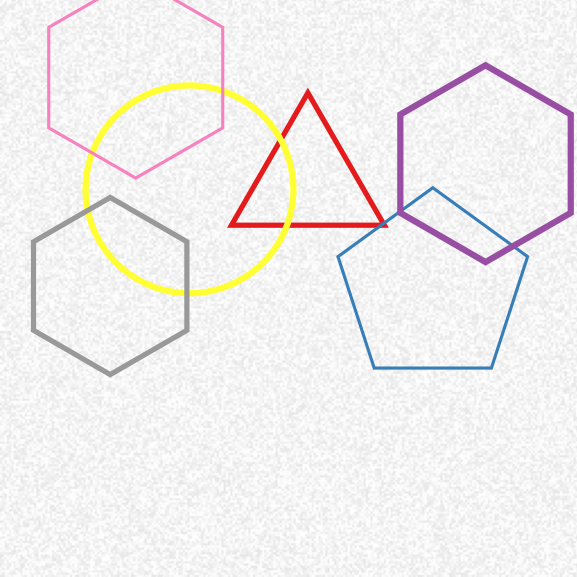[{"shape": "triangle", "thickness": 2.5, "radius": 0.76, "center": [0.533, 0.686]}, {"shape": "pentagon", "thickness": 1.5, "radius": 0.86, "center": [0.749, 0.501]}, {"shape": "hexagon", "thickness": 3, "radius": 0.85, "center": [0.841, 0.716]}, {"shape": "circle", "thickness": 3, "radius": 0.9, "center": [0.328, 0.671]}, {"shape": "hexagon", "thickness": 1.5, "radius": 0.87, "center": [0.235, 0.865]}, {"shape": "hexagon", "thickness": 2.5, "radius": 0.77, "center": [0.191, 0.504]}]